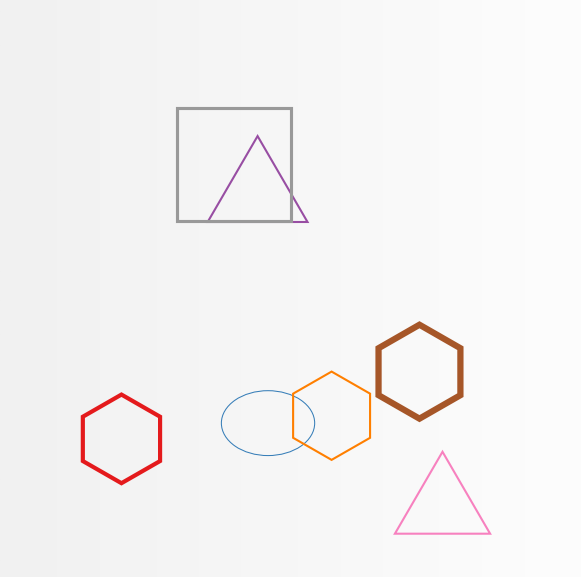[{"shape": "hexagon", "thickness": 2, "radius": 0.38, "center": [0.209, 0.239]}, {"shape": "oval", "thickness": 0.5, "radius": 0.4, "center": [0.461, 0.266]}, {"shape": "triangle", "thickness": 1, "radius": 0.5, "center": [0.443, 0.664]}, {"shape": "hexagon", "thickness": 1, "radius": 0.38, "center": [0.57, 0.279]}, {"shape": "hexagon", "thickness": 3, "radius": 0.41, "center": [0.722, 0.356]}, {"shape": "triangle", "thickness": 1, "radius": 0.47, "center": [0.761, 0.122]}, {"shape": "square", "thickness": 1.5, "radius": 0.49, "center": [0.402, 0.714]}]